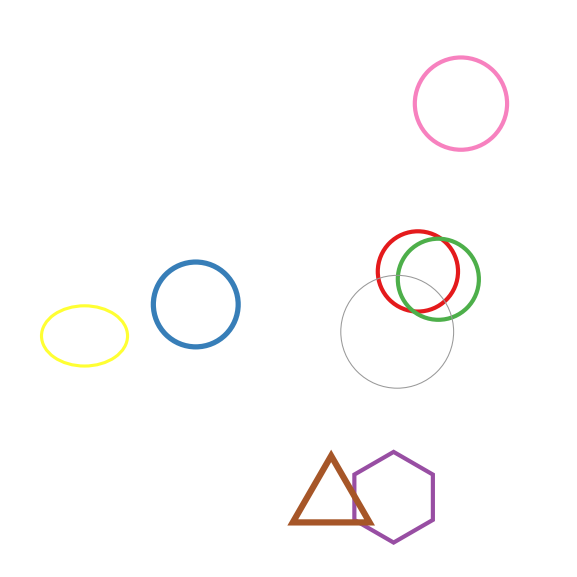[{"shape": "circle", "thickness": 2, "radius": 0.35, "center": [0.724, 0.529]}, {"shape": "circle", "thickness": 2.5, "radius": 0.37, "center": [0.339, 0.472]}, {"shape": "circle", "thickness": 2, "radius": 0.35, "center": [0.759, 0.516]}, {"shape": "hexagon", "thickness": 2, "radius": 0.39, "center": [0.682, 0.138]}, {"shape": "oval", "thickness": 1.5, "radius": 0.37, "center": [0.146, 0.417]}, {"shape": "triangle", "thickness": 3, "radius": 0.38, "center": [0.573, 0.133]}, {"shape": "circle", "thickness": 2, "radius": 0.4, "center": [0.798, 0.82]}, {"shape": "circle", "thickness": 0.5, "radius": 0.49, "center": [0.688, 0.425]}]